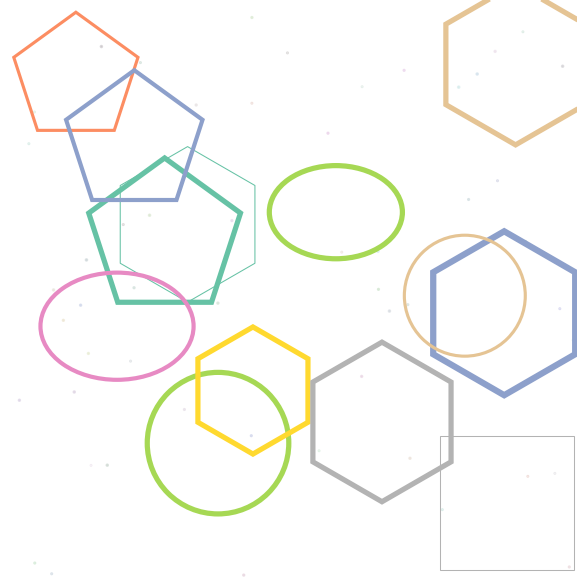[{"shape": "hexagon", "thickness": 0.5, "radius": 0.67, "center": [0.325, 0.611]}, {"shape": "pentagon", "thickness": 2.5, "radius": 0.69, "center": [0.285, 0.587]}, {"shape": "pentagon", "thickness": 1.5, "radius": 0.57, "center": [0.131, 0.865]}, {"shape": "hexagon", "thickness": 3, "radius": 0.71, "center": [0.873, 0.457]}, {"shape": "pentagon", "thickness": 2, "radius": 0.62, "center": [0.233, 0.753]}, {"shape": "oval", "thickness": 2, "radius": 0.66, "center": [0.203, 0.434]}, {"shape": "oval", "thickness": 2.5, "radius": 0.58, "center": [0.582, 0.632]}, {"shape": "circle", "thickness": 2.5, "radius": 0.61, "center": [0.378, 0.232]}, {"shape": "hexagon", "thickness": 2.5, "radius": 0.55, "center": [0.438, 0.323]}, {"shape": "hexagon", "thickness": 2.5, "radius": 0.7, "center": [0.893, 0.888]}, {"shape": "circle", "thickness": 1.5, "radius": 0.52, "center": [0.805, 0.487]}, {"shape": "hexagon", "thickness": 2.5, "radius": 0.69, "center": [0.661, 0.269]}, {"shape": "square", "thickness": 0.5, "radius": 0.58, "center": [0.878, 0.128]}]